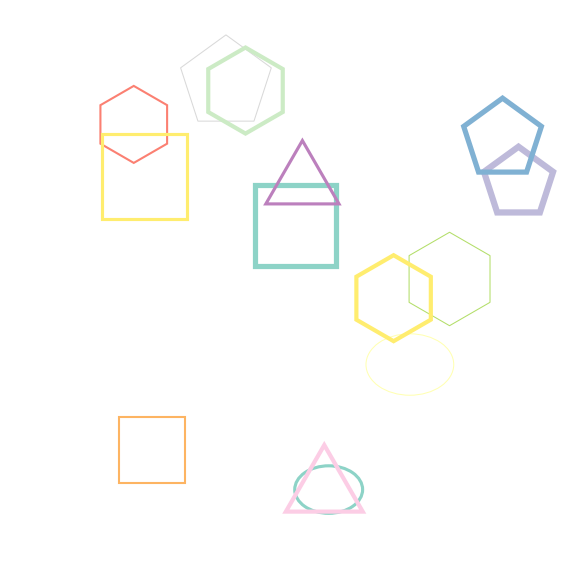[{"shape": "oval", "thickness": 1.5, "radius": 0.29, "center": [0.569, 0.151]}, {"shape": "square", "thickness": 2.5, "radius": 0.35, "center": [0.511, 0.609]}, {"shape": "oval", "thickness": 0.5, "radius": 0.38, "center": [0.71, 0.368]}, {"shape": "pentagon", "thickness": 3, "radius": 0.31, "center": [0.898, 0.682]}, {"shape": "hexagon", "thickness": 1, "radius": 0.33, "center": [0.232, 0.784]}, {"shape": "pentagon", "thickness": 2.5, "radius": 0.35, "center": [0.87, 0.758]}, {"shape": "square", "thickness": 1, "radius": 0.29, "center": [0.263, 0.22]}, {"shape": "hexagon", "thickness": 0.5, "radius": 0.4, "center": [0.778, 0.516]}, {"shape": "triangle", "thickness": 2, "radius": 0.38, "center": [0.562, 0.152]}, {"shape": "pentagon", "thickness": 0.5, "radius": 0.41, "center": [0.391, 0.856]}, {"shape": "triangle", "thickness": 1.5, "radius": 0.37, "center": [0.524, 0.683]}, {"shape": "hexagon", "thickness": 2, "radius": 0.37, "center": [0.425, 0.842]}, {"shape": "hexagon", "thickness": 2, "radius": 0.37, "center": [0.682, 0.483]}, {"shape": "square", "thickness": 1.5, "radius": 0.37, "center": [0.25, 0.694]}]